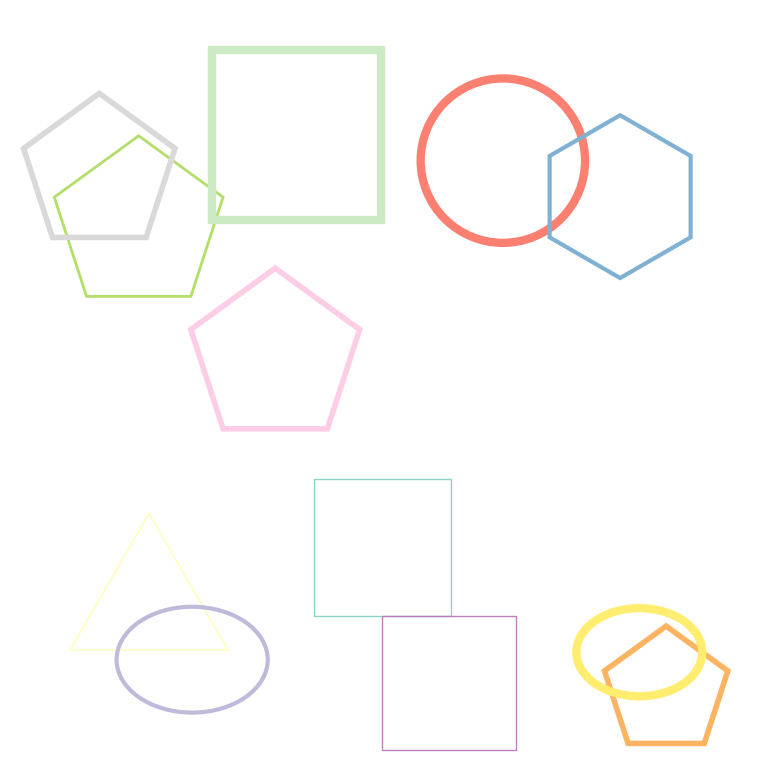[{"shape": "square", "thickness": 0.5, "radius": 0.44, "center": [0.497, 0.289]}, {"shape": "triangle", "thickness": 0.5, "radius": 0.59, "center": [0.194, 0.215]}, {"shape": "oval", "thickness": 1.5, "radius": 0.49, "center": [0.25, 0.143]}, {"shape": "circle", "thickness": 3, "radius": 0.53, "center": [0.653, 0.791]}, {"shape": "hexagon", "thickness": 1.5, "radius": 0.53, "center": [0.805, 0.745]}, {"shape": "pentagon", "thickness": 2, "radius": 0.42, "center": [0.865, 0.103]}, {"shape": "pentagon", "thickness": 1, "radius": 0.58, "center": [0.18, 0.708]}, {"shape": "pentagon", "thickness": 2, "radius": 0.58, "center": [0.357, 0.536]}, {"shape": "pentagon", "thickness": 2, "radius": 0.52, "center": [0.129, 0.775]}, {"shape": "square", "thickness": 0.5, "radius": 0.43, "center": [0.583, 0.113]}, {"shape": "square", "thickness": 3, "radius": 0.55, "center": [0.385, 0.825]}, {"shape": "oval", "thickness": 3, "radius": 0.41, "center": [0.83, 0.153]}]